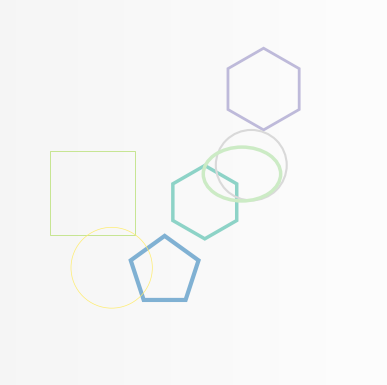[{"shape": "hexagon", "thickness": 2.5, "radius": 0.48, "center": [0.528, 0.475]}, {"shape": "hexagon", "thickness": 2, "radius": 0.53, "center": [0.68, 0.769]}, {"shape": "pentagon", "thickness": 3, "radius": 0.46, "center": [0.425, 0.295]}, {"shape": "square", "thickness": 0.5, "radius": 0.55, "center": [0.239, 0.499]}, {"shape": "circle", "thickness": 1.5, "radius": 0.46, "center": [0.648, 0.571]}, {"shape": "oval", "thickness": 2.5, "radius": 0.5, "center": [0.624, 0.548]}, {"shape": "circle", "thickness": 0.5, "radius": 0.52, "center": [0.288, 0.305]}]